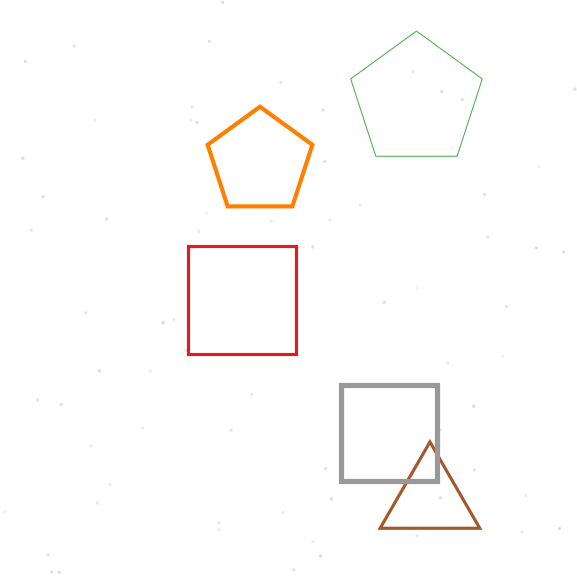[{"shape": "square", "thickness": 1.5, "radius": 0.47, "center": [0.419, 0.48]}, {"shape": "pentagon", "thickness": 0.5, "radius": 0.6, "center": [0.721, 0.825]}, {"shape": "pentagon", "thickness": 2, "radius": 0.48, "center": [0.45, 0.719]}, {"shape": "triangle", "thickness": 1.5, "radius": 0.5, "center": [0.745, 0.134]}, {"shape": "square", "thickness": 2.5, "radius": 0.42, "center": [0.674, 0.249]}]